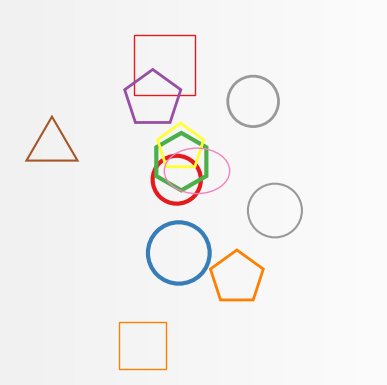[{"shape": "square", "thickness": 1, "radius": 0.39, "center": [0.424, 0.831]}, {"shape": "circle", "thickness": 3, "radius": 0.31, "center": [0.456, 0.533]}, {"shape": "circle", "thickness": 3, "radius": 0.4, "center": [0.461, 0.343]}, {"shape": "hexagon", "thickness": 3, "radius": 0.37, "center": [0.468, 0.58]}, {"shape": "pentagon", "thickness": 2, "radius": 0.38, "center": [0.394, 0.743]}, {"shape": "square", "thickness": 1, "radius": 0.3, "center": [0.369, 0.102]}, {"shape": "pentagon", "thickness": 2, "radius": 0.36, "center": [0.611, 0.279]}, {"shape": "pentagon", "thickness": 2, "radius": 0.31, "center": [0.466, 0.618]}, {"shape": "triangle", "thickness": 1.5, "radius": 0.38, "center": [0.134, 0.621]}, {"shape": "oval", "thickness": 1, "radius": 0.42, "center": [0.508, 0.556]}, {"shape": "circle", "thickness": 2, "radius": 0.33, "center": [0.653, 0.737]}, {"shape": "circle", "thickness": 1.5, "radius": 0.35, "center": [0.709, 0.453]}]